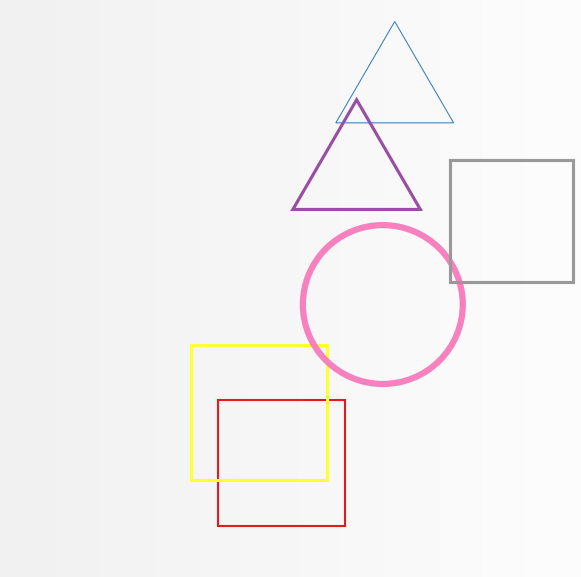[{"shape": "square", "thickness": 1, "radius": 0.55, "center": [0.484, 0.197]}, {"shape": "triangle", "thickness": 0.5, "radius": 0.59, "center": [0.679, 0.845]}, {"shape": "triangle", "thickness": 1.5, "radius": 0.63, "center": [0.614, 0.7]}, {"shape": "square", "thickness": 1.5, "radius": 0.58, "center": [0.446, 0.284]}, {"shape": "circle", "thickness": 3, "radius": 0.69, "center": [0.659, 0.472]}, {"shape": "square", "thickness": 1.5, "radius": 0.53, "center": [0.88, 0.616]}]